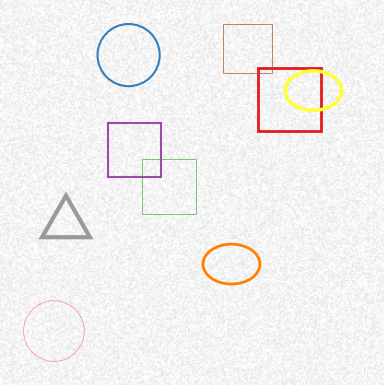[{"shape": "square", "thickness": 2, "radius": 0.41, "center": [0.752, 0.741]}, {"shape": "circle", "thickness": 1.5, "radius": 0.4, "center": [0.334, 0.857]}, {"shape": "square", "thickness": 0.5, "radius": 0.36, "center": [0.439, 0.516]}, {"shape": "square", "thickness": 1.5, "radius": 0.34, "center": [0.35, 0.611]}, {"shape": "oval", "thickness": 2, "radius": 0.37, "center": [0.601, 0.314]}, {"shape": "oval", "thickness": 2.5, "radius": 0.37, "center": [0.814, 0.765]}, {"shape": "square", "thickness": 0.5, "radius": 0.32, "center": [0.643, 0.873]}, {"shape": "circle", "thickness": 0.5, "radius": 0.39, "center": [0.14, 0.14]}, {"shape": "triangle", "thickness": 3, "radius": 0.36, "center": [0.171, 0.42]}]